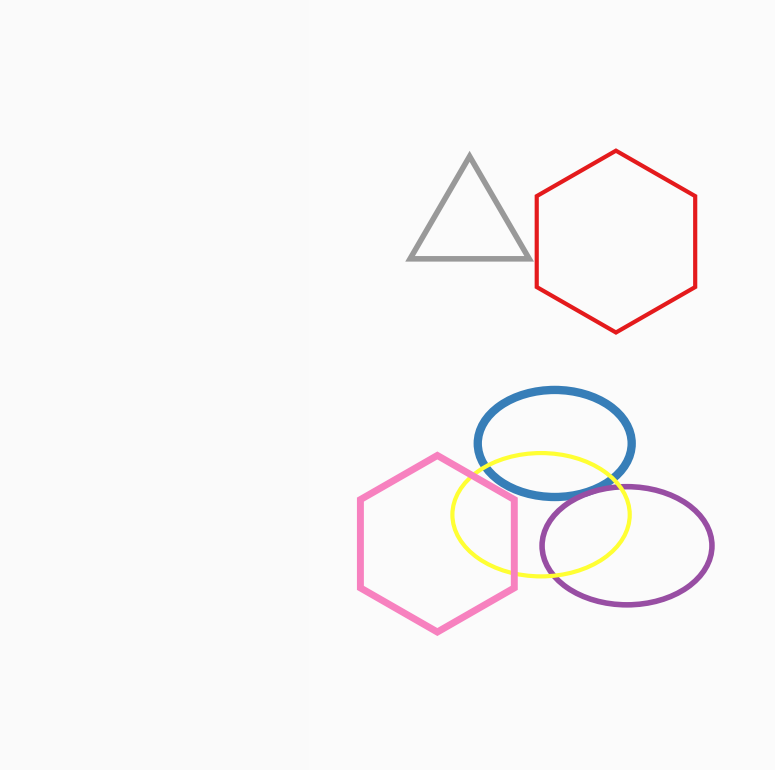[{"shape": "hexagon", "thickness": 1.5, "radius": 0.59, "center": [0.795, 0.686]}, {"shape": "oval", "thickness": 3, "radius": 0.5, "center": [0.716, 0.424]}, {"shape": "oval", "thickness": 2, "radius": 0.55, "center": [0.809, 0.291]}, {"shape": "oval", "thickness": 1.5, "radius": 0.57, "center": [0.698, 0.332]}, {"shape": "hexagon", "thickness": 2.5, "radius": 0.57, "center": [0.564, 0.294]}, {"shape": "triangle", "thickness": 2, "radius": 0.44, "center": [0.606, 0.708]}]